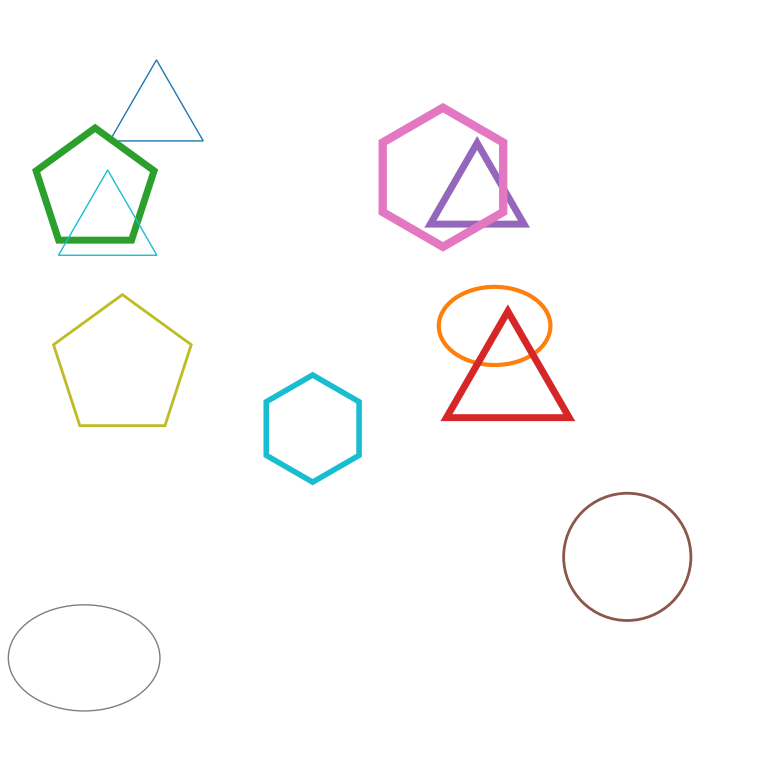[{"shape": "triangle", "thickness": 0.5, "radius": 0.35, "center": [0.203, 0.852]}, {"shape": "oval", "thickness": 1.5, "radius": 0.36, "center": [0.642, 0.577]}, {"shape": "pentagon", "thickness": 2.5, "radius": 0.4, "center": [0.124, 0.753]}, {"shape": "triangle", "thickness": 2.5, "radius": 0.46, "center": [0.66, 0.504]}, {"shape": "triangle", "thickness": 2.5, "radius": 0.35, "center": [0.62, 0.744]}, {"shape": "circle", "thickness": 1, "radius": 0.41, "center": [0.815, 0.277]}, {"shape": "hexagon", "thickness": 3, "radius": 0.45, "center": [0.575, 0.77]}, {"shape": "oval", "thickness": 0.5, "radius": 0.49, "center": [0.109, 0.146]}, {"shape": "pentagon", "thickness": 1, "radius": 0.47, "center": [0.159, 0.523]}, {"shape": "hexagon", "thickness": 2, "radius": 0.35, "center": [0.406, 0.443]}, {"shape": "triangle", "thickness": 0.5, "radius": 0.37, "center": [0.14, 0.705]}]